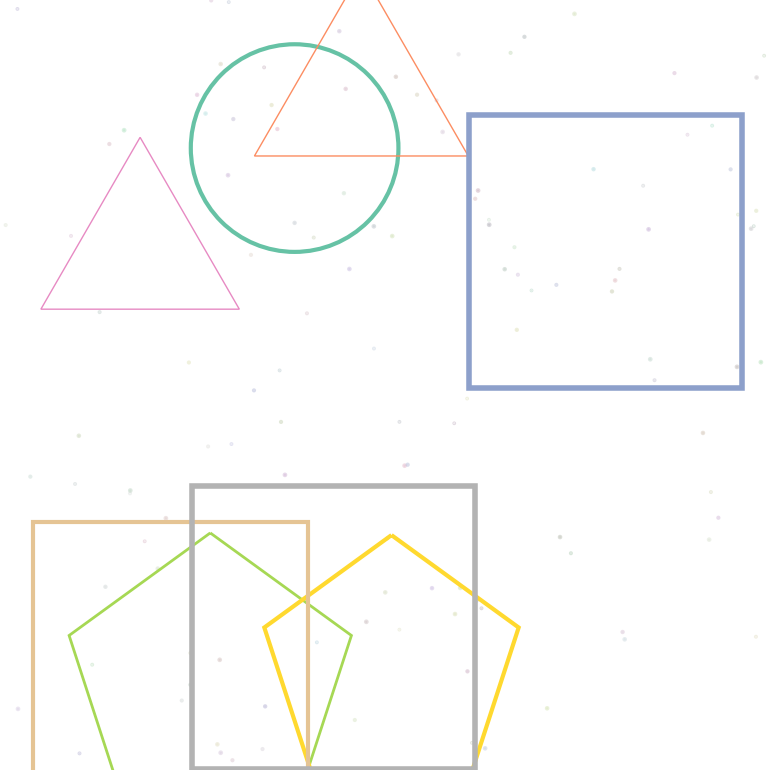[{"shape": "circle", "thickness": 1.5, "radius": 0.67, "center": [0.383, 0.808]}, {"shape": "triangle", "thickness": 0.5, "radius": 0.8, "center": [0.469, 0.878]}, {"shape": "square", "thickness": 2, "radius": 0.89, "center": [0.786, 0.673]}, {"shape": "triangle", "thickness": 0.5, "radius": 0.74, "center": [0.182, 0.673]}, {"shape": "pentagon", "thickness": 1, "radius": 0.96, "center": [0.273, 0.115]}, {"shape": "pentagon", "thickness": 1.5, "radius": 0.87, "center": [0.508, 0.131]}, {"shape": "square", "thickness": 1.5, "radius": 0.89, "center": [0.222, 0.144]}, {"shape": "square", "thickness": 2, "radius": 0.92, "center": [0.433, 0.185]}]